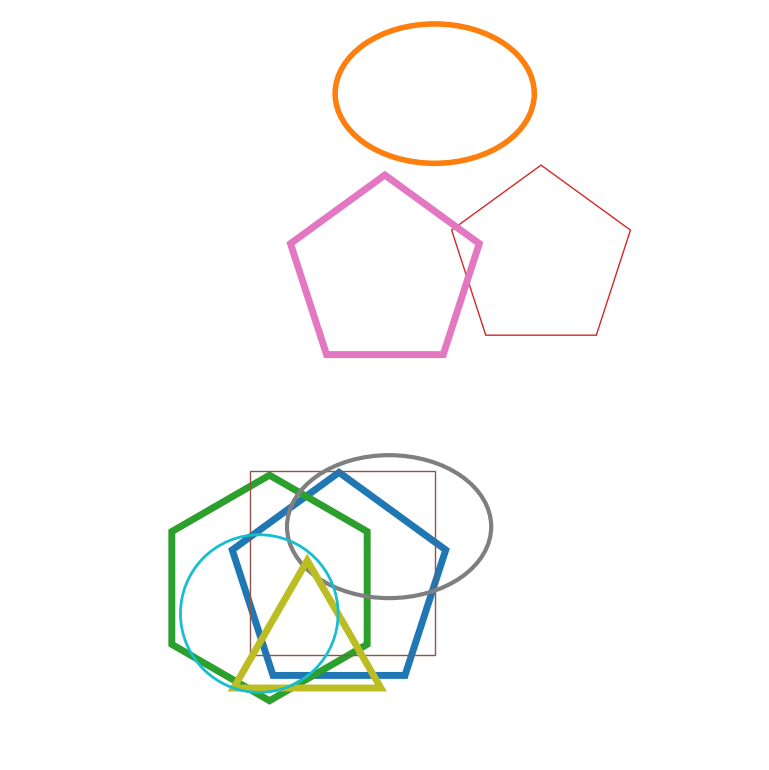[{"shape": "pentagon", "thickness": 2.5, "radius": 0.73, "center": [0.44, 0.241]}, {"shape": "oval", "thickness": 2, "radius": 0.65, "center": [0.565, 0.878]}, {"shape": "hexagon", "thickness": 2.5, "radius": 0.73, "center": [0.35, 0.236]}, {"shape": "pentagon", "thickness": 0.5, "radius": 0.61, "center": [0.703, 0.663]}, {"shape": "square", "thickness": 0.5, "radius": 0.6, "center": [0.445, 0.269]}, {"shape": "pentagon", "thickness": 2.5, "radius": 0.64, "center": [0.5, 0.644]}, {"shape": "oval", "thickness": 1.5, "radius": 0.66, "center": [0.505, 0.316]}, {"shape": "triangle", "thickness": 2.5, "radius": 0.55, "center": [0.399, 0.162]}, {"shape": "circle", "thickness": 1, "radius": 0.51, "center": [0.337, 0.203]}]